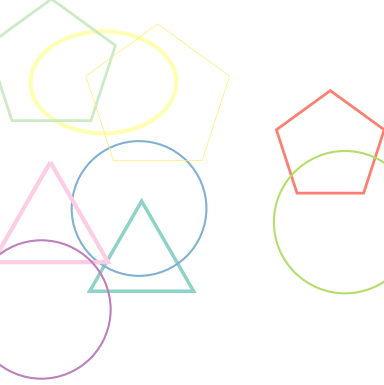[{"shape": "triangle", "thickness": 2.5, "radius": 0.78, "center": [0.368, 0.322]}, {"shape": "oval", "thickness": 3, "radius": 0.95, "center": [0.269, 0.786]}, {"shape": "pentagon", "thickness": 2, "radius": 0.74, "center": [0.858, 0.617]}, {"shape": "circle", "thickness": 1.5, "radius": 0.87, "center": [0.361, 0.458]}, {"shape": "circle", "thickness": 1.5, "radius": 0.92, "center": [0.896, 0.423]}, {"shape": "triangle", "thickness": 3, "radius": 0.87, "center": [0.131, 0.406]}, {"shape": "circle", "thickness": 1.5, "radius": 0.9, "center": [0.108, 0.196]}, {"shape": "pentagon", "thickness": 2, "radius": 0.87, "center": [0.134, 0.828]}, {"shape": "pentagon", "thickness": 0.5, "radius": 0.98, "center": [0.41, 0.742]}]